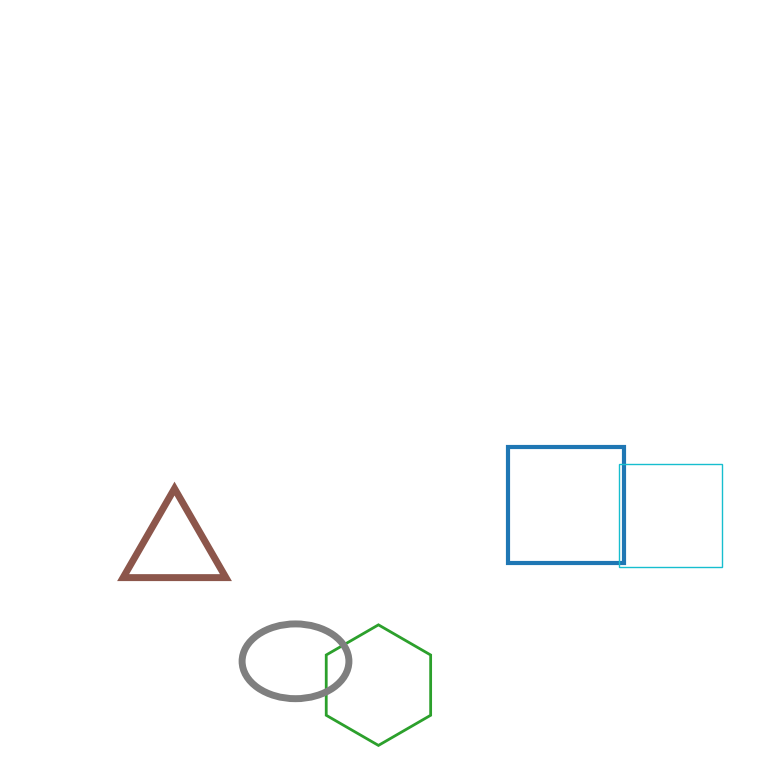[{"shape": "square", "thickness": 1.5, "radius": 0.38, "center": [0.735, 0.344]}, {"shape": "hexagon", "thickness": 1, "radius": 0.39, "center": [0.491, 0.11]}, {"shape": "triangle", "thickness": 2.5, "radius": 0.39, "center": [0.227, 0.288]}, {"shape": "oval", "thickness": 2.5, "radius": 0.35, "center": [0.384, 0.141]}, {"shape": "square", "thickness": 0.5, "radius": 0.34, "center": [0.871, 0.33]}]